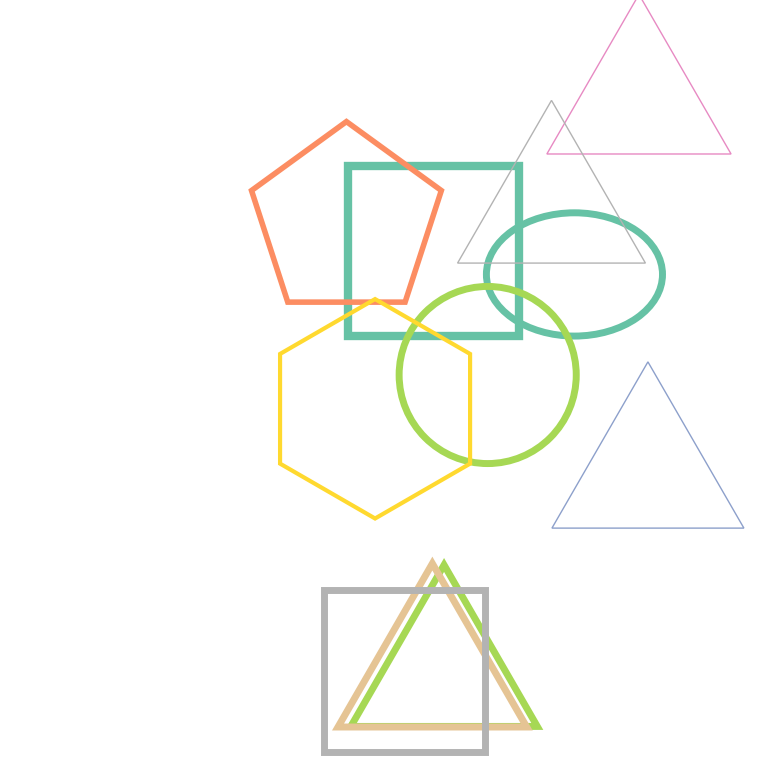[{"shape": "square", "thickness": 3, "radius": 0.55, "center": [0.563, 0.674]}, {"shape": "oval", "thickness": 2.5, "radius": 0.57, "center": [0.746, 0.644]}, {"shape": "pentagon", "thickness": 2, "radius": 0.65, "center": [0.45, 0.712]}, {"shape": "triangle", "thickness": 0.5, "radius": 0.72, "center": [0.841, 0.386]}, {"shape": "triangle", "thickness": 0.5, "radius": 0.69, "center": [0.83, 0.869]}, {"shape": "triangle", "thickness": 2.5, "radius": 0.7, "center": [0.577, 0.126]}, {"shape": "circle", "thickness": 2.5, "radius": 0.58, "center": [0.633, 0.513]}, {"shape": "hexagon", "thickness": 1.5, "radius": 0.71, "center": [0.487, 0.469]}, {"shape": "triangle", "thickness": 2.5, "radius": 0.71, "center": [0.562, 0.127]}, {"shape": "square", "thickness": 2.5, "radius": 0.53, "center": [0.525, 0.129]}, {"shape": "triangle", "thickness": 0.5, "radius": 0.7, "center": [0.716, 0.729]}]